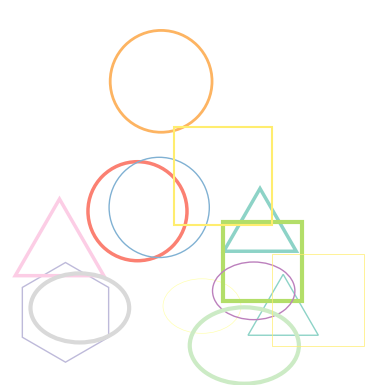[{"shape": "triangle", "thickness": 2.5, "radius": 0.54, "center": [0.675, 0.402]}, {"shape": "triangle", "thickness": 1, "radius": 0.53, "center": [0.736, 0.182]}, {"shape": "oval", "thickness": 0.5, "radius": 0.51, "center": [0.525, 0.205]}, {"shape": "hexagon", "thickness": 1, "radius": 0.65, "center": [0.17, 0.189]}, {"shape": "circle", "thickness": 2.5, "radius": 0.64, "center": [0.357, 0.451]}, {"shape": "circle", "thickness": 1, "radius": 0.65, "center": [0.414, 0.461]}, {"shape": "circle", "thickness": 2, "radius": 0.66, "center": [0.418, 0.789]}, {"shape": "square", "thickness": 3, "radius": 0.51, "center": [0.681, 0.32]}, {"shape": "triangle", "thickness": 2.5, "radius": 0.66, "center": [0.155, 0.35]}, {"shape": "oval", "thickness": 3, "radius": 0.64, "center": [0.207, 0.2]}, {"shape": "oval", "thickness": 1, "radius": 0.53, "center": [0.659, 0.245]}, {"shape": "oval", "thickness": 3, "radius": 0.71, "center": [0.635, 0.103]}, {"shape": "square", "thickness": 1.5, "radius": 0.64, "center": [0.579, 0.543]}, {"shape": "square", "thickness": 0.5, "radius": 0.59, "center": [0.826, 0.221]}]